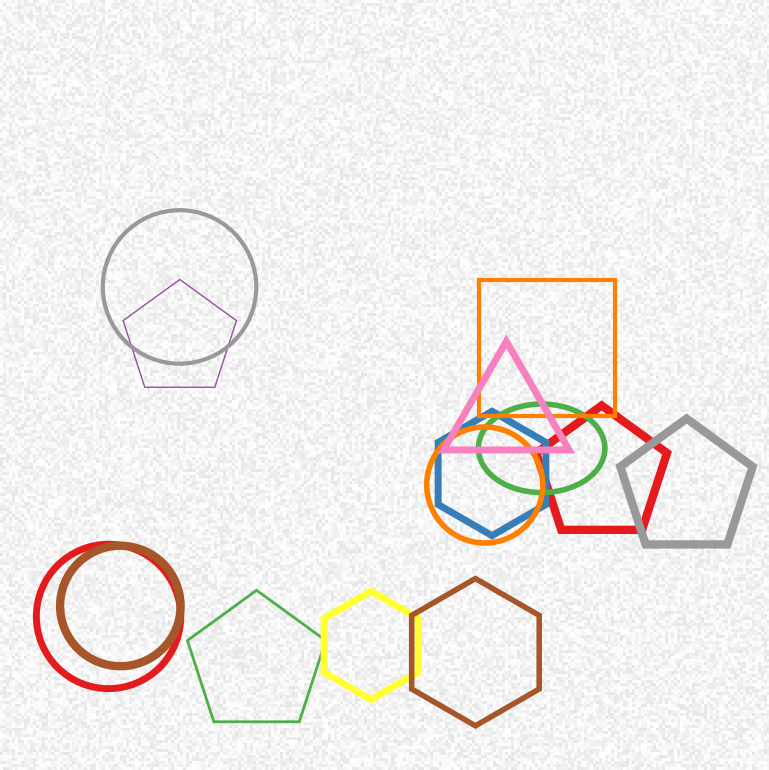[{"shape": "pentagon", "thickness": 3, "radius": 0.45, "center": [0.781, 0.384]}, {"shape": "circle", "thickness": 2.5, "radius": 0.47, "center": [0.141, 0.199]}, {"shape": "hexagon", "thickness": 2.5, "radius": 0.4, "center": [0.639, 0.385]}, {"shape": "pentagon", "thickness": 1, "radius": 0.47, "center": [0.333, 0.139]}, {"shape": "oval", "thickness": 2, "radius": 0.41, "center": [0.703, 0.418]}, {"shape": "pentagon", "thickness": 0.5, "radius": 0.39, "center": [0.234, 0.56]}, {"shape": "circle", "thickness": 2, "radius": 0.38, "center": [0.63, 0.37]}, {"shape": "square", "thickness": 1.5, "radius": 0.44, "center": [0.71, 0.549]}, {"shape": "hexagon", "thickness": 2.5, "radius": 0.35, "center": [0.482, 0.162]}, {"shape": "circle", "thickness": 3, "radius": 0.39, "center": [0.156, 0.213]}, {"shape": "hexagon", "thickness": 2, "radius": 0.48, "center": [0.617, 0.153]}, {"shape": "triangle", "thickness": 2.5, "radius": 0.47, "center": [0.658, 0.463]}, {"shape": "circle", "thickness": 1.5, "radius": 0.5, "center": [0.233, 0.627]}, {"shape": "pentagon", "thickness": 3, "radius": 0.45, "center": [0.892, 0.366]}]